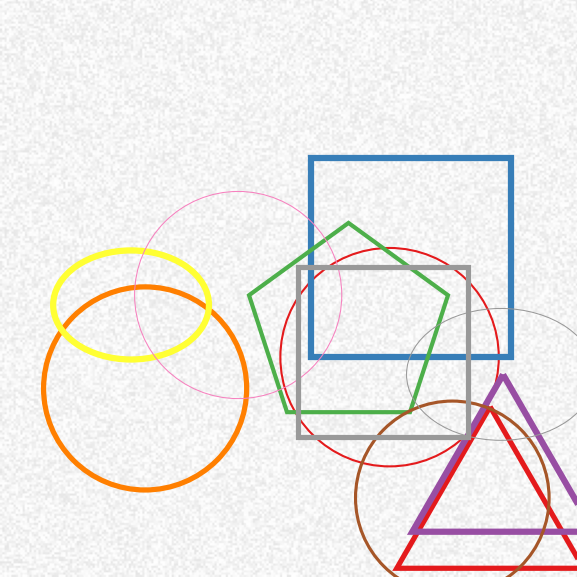[{"shape": "circle", "thickness": 1, "radius": 0.95, "center": [0.675, 0.381]}, {"shape": "triangle", "thickness": 2.5, "radius": 0.93, "center": [0.849, 0.108]}, {"shape": "square", "thickness": 3, "radius": 0.86, "center": [0.712, 0.553]}, {"shape": "pentagon", "thickness": 2, "radius": 0.91, "center": [0.603, 0.432]}, {"shape": "triangle", "thickness": 3, "radius": 0.91, "center": [0.871, 0.169]}, {"shape": "circle", "thickness": 2.5, "radius": 0.88, "center": [0.251, 0.327]}, {"shape": "oval", "thickness": 3, "radius": 0.67, "center": [0.227, 0.471]}, {"shape": "circle", "thickness": 1.5, "radius": 0.84, "center": [0.783, 0.137]}, {"shape": "circle", "thickness": 0.5, "radius": 0.9, "center": [0.412, 0.488]}, {"shape": "square", "thickness": 2.5, "radius": 0.74, "center": [0.663, 0.39]}, {"shape": "oval", "thickness": 0.5, "radius": 0.82, "center": [0.867, 0.351]}]